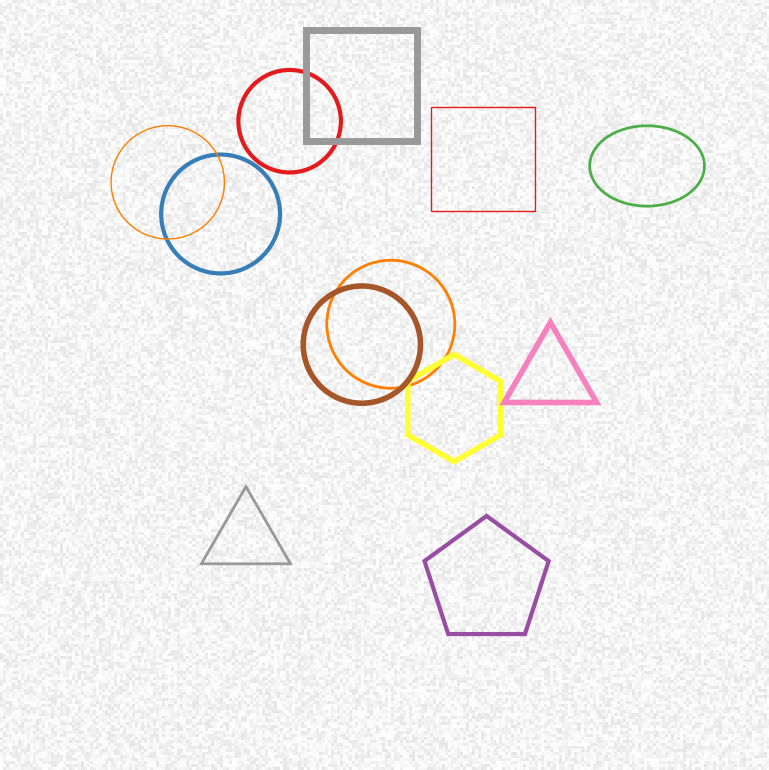[{"shape": "circle", "thickness": 1.5, "radius": 0.33, "center": [0.376, 0.843]}, {"shape": "square", "thickness": 0.5, "radius": 0.34, "center": [0.627, 0.793]}, {"shape": "circle", "thickness": 1.5, "radius": 0.39, "center": [0.287, 0.722]}, {"shape": "oval", "thickness": 1, "radius": 0.37, "center": [0.84, 0.784]}, {"shape": "pentagon", "thickness": 1.5, "radius": 0.42, "center": [0.632, 0.245]}, {"shape": "circle", "thickness": 0.5, "radius": 0.37, "center": [0.218, 0.763]}, {"shape": "circle", "thickness": 1, "radius": 0.42, "center": [0.508, 0.579]}, {"shape": "hexagon", "thickness": 2, "radius": 0.35, "center": [0.59, 0.47]}, {"shape": "circle", "thickness": 2, "radius": 0.38, "center": [0.47, 0.552]}, {"shape": "triangle", "thickness": 2, "radius": 0.35, "center": [0.715, 0.512]}, {"shape": "triangle", "thickness": 1, "radius": 0.33, "center": [0.319, 0.301]}, {"shape": "square", "thickness": 2.5, "radius": 0.36, "center": [0.469, 0.889]}]